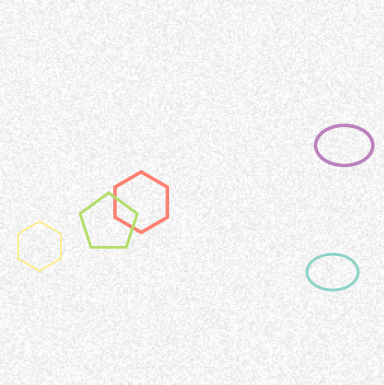[{"shape": "oval", "thickness": 2, "radius": 0.33, "center": [0.864, 0.293]}, {"shape": "hexagon", "thickness": 2.5, "radius": 0.39, "center": [0.367, 0.475]}, {"shape": "pentagon", "thickness": 2, "radius": 0.39, "center": [0.282, 0.421]}, {"shape": "oval", "thickness": 2.5, "radius": 0.37, "center": [0.894, 0.622]}, {"shape": "hexagon", "thickness": 1, "radius": 0.32, "center": [0.103, 0.36]}]